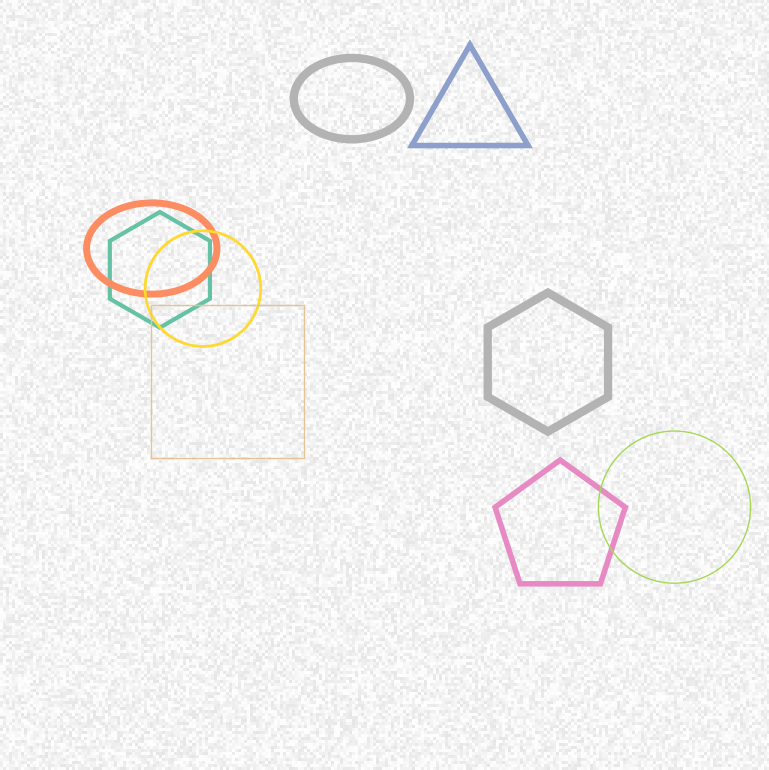[{"shape": "hexagon", "thickness": 1.5, "radius": 0.38, "center": [0.208, 0.65]}, {"shape": "oval", "thickness": 2.5, "radius": 0.42, "center": [0.197, 0.677]}, {"shape": "triangle", "thickness": 2, "radius": 0.44, "center": [0.61, 0.855]}, {"shape": "pentagon", "thickness": 2, "radius": 0.44, "center": [0.728, 0.314]}, {"shape": "circle", "thickness": 0.5, "radius": 0.49, "center": [0.876, 0.341]}, {"shape": "circle", "thickness": 1, "radius": 0.38, "center": [0.263, 0.625]}, {"shape": "square", "thickness": 0.5, "radius": 0.5, "center": [0.295, 0.505]}, {"shape": "hexagon", "thickness": 3, "radius": 0.45, "center": [0.712, 0.53]}, {"shape": "oval", "thickness": 3, "radius": 0.38, "center": [0.457, 0.872]}]